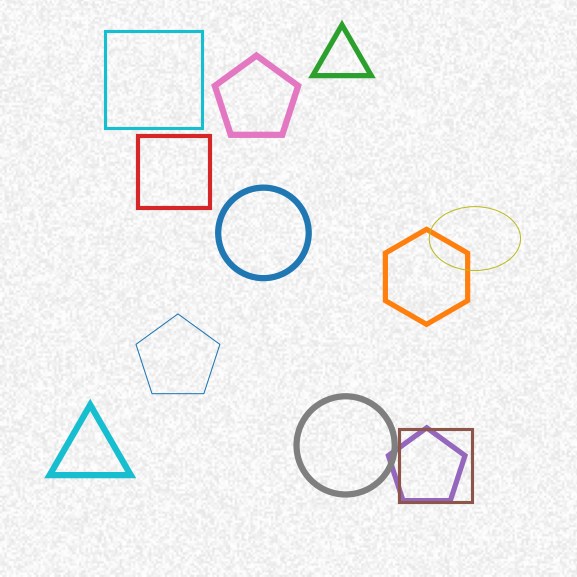[{"shape": "circle", "thickness": 3, "radius": 0.39, "center": [0.456, 0.596]}, {"shape": "pentagon", "thickness": 0.5, "radius": 0.38, "center": [0.308, 0.379]}, {"shape": "hexagon", "thickness": 2.5, "radius": 0.41, "center": [0.739, 0.52]}, {"shape": "triangle", "thickness": 2.5, "radius": 0.29, "center": [0.592, 0.897]}, {"shape": "square", "thickness": 2, "radius": 0.31, "center": [0.301, 0.702]}, {"shape": "pentagon", "thickness": 2.5, "radius": 0.35, "center": [0.739, 0.189]}, {"shape": "square", "thickness": 1.5, "radius": 0.32, "center": [0.754, 0.194]}, {"shape": "pentagon", "thickness": 3, "radius": 0.38, "center": [0.444, 0.827]}, {"shape": "circle", "thickness": 3, "radius": 0.43, "center": [0.598, 0.228]}, {"shape": "oval", "thickness": 0.5, "radius": 0.4, "center": [0.822, 0.586]}, {"shape": "square", "thickness": 1.5, "radius": 0.42, "center": [0.266, 0.862]}, {"shape": "triangle", "thickness": 3, "radius": 0.41, "center": [0.156, 0.217]}]